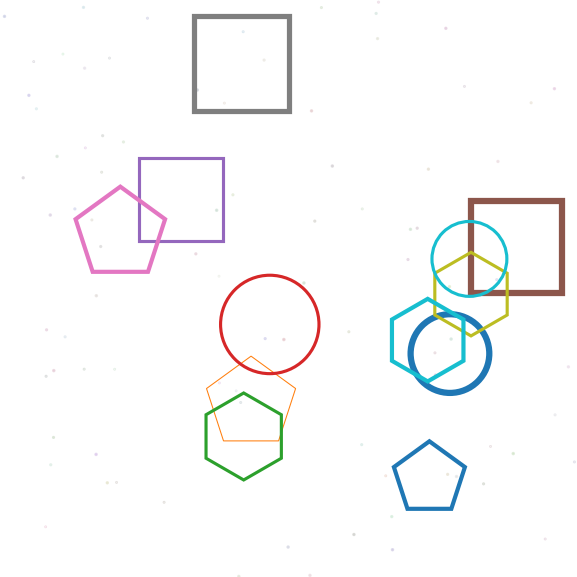[{"shape": "pentagon", "thickness": 2, "radius": 0.32, "center": [0.744, 0.17]}, {"shape": "circle", "thickness": 3, "radius": 0.34, "center": [0.779, 0.387]}, {"shape": "pentagon", "thickness": 0.5, "radius": 0.41, "center": [0.435, 0.301]}, {"shape": "hexagon", "thickness": 1.5, "radius": 0.38, "center": [0.422, 0.243]}, {"shape": "circle", "thickness": 1.5, "radius": 0.43, "center": [0.467, 0.437]}, {"shape": "square", "thickness": 1.5, "radius": 0.36, "center": [0.313, 0.654]}, {"shape": "square", "thickness": 3, "radius": 0.4, "center": [0.894, 0.571]}, {"shape": "pentagon", "thickness": 2, "radius": 0.41, "center": [0.208, 0.594]}, {"shape": "square", "thickness": 2.5, "radius": 0.41, "center": [0.418, 0.889]}, {"shape": "hexagon", "thickness": 1.5, "radius": 0.36, "center": [0.816, 0.49]}, {"shape": "hexagon", "thickness": 2, "radius": 0.36, "center": [0.741, 0.41]}, {"shape": "circle", "thickness": 1.5, "radius": 0.32, "center": [0.813, 0.551]}]